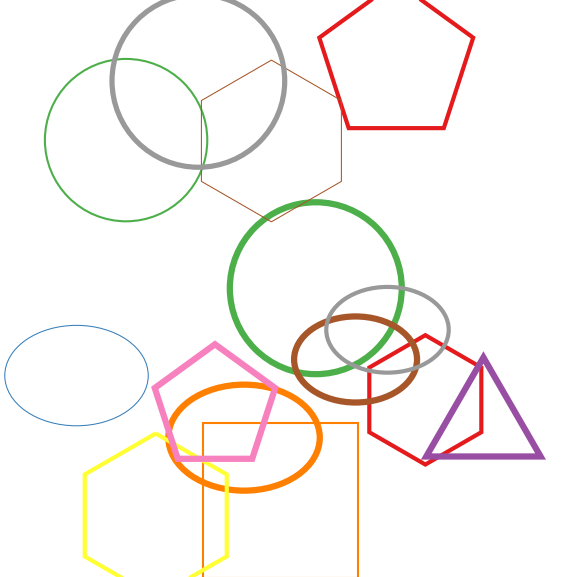[{"shape": "hexagon", "thickness": 2, "radius": 0.56, "center": [0.736, 0.307]}, {"shape": "pentagon", "thickness": 2, "radius": 0.7, "center": [0.686, 0.891]}, {"shape": "oval", "thickness": 0.5, "radius": 0.62, "center": [0.132, 0.349]}, {"shape": "circle", "thickness": 3, "radius": 0.74, "center": [0.547, 0.5]}, {"shape": "circle", "thickness": 1, "radius": 0.7, "center": [0.218, 0.757]}, {"shape": "triangle", "thickness": 3, "radius": 0.57, "center": [0.837, 0.266]}, {"shape": "square", "thickness": 1, "radius": 0.67, "center": [0.486, 0.132]}, {"shape": "oval", "thickness": 3, "radius": 0.66, "center": [0.423, 0.241]}, {"shape": "hexagon", "thickness": 2, "radius": 0.71, "center": [0.27, 0.107]}, {"shape": "oval", "thickness": 3, "radius": 0.53, "center": [0.616, 0.377]}, {"shape": "hexagon", "thickness": 0.5, "radius": 0.7, "center": [0.47, 0.755]}, {"shape": "pentagon", "thickness": 3, "radius": 0.55, "center": [0.372, 0.293]}, {"shape": "oval", "thickness": 2, "radius": 0.53, "center": [0.671, 0.428]}, {"shape": "circle", "thickness": 2.5, "radius": 0.75, "center": [0.343, 0.859]}]